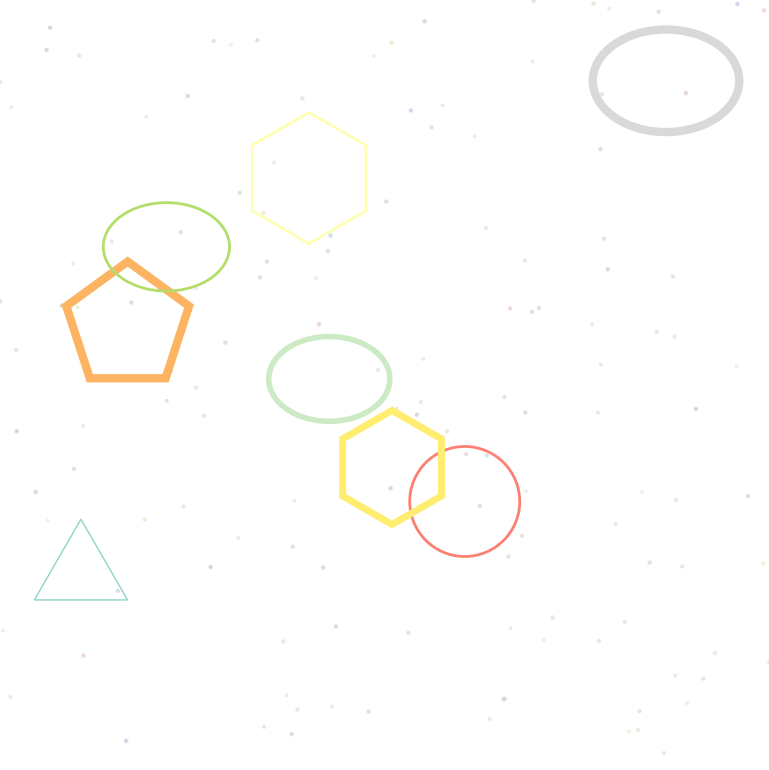[{"shape": "triangle", "thickness": 0.5, "radius": 0.35, "center": [0.105, 0.256]}, {"shape": "hexagon", "thickness": 1, "radius": 0.43, "center": [0.401, 0.769]}, {"shape": "circle", "thickness": 1, "radius": 0.36, "center": [0.604, 0.349]}, {"shape": "pentagon", "thickness": 3, "radius": 0.42, "center": [0.166, 0.577]}, {"shape": "oval", "thickness": 1, "radius": 0.41, "center": [0.216, 0.679]}, {"shape": "oval", "thickness": 3, "radius": 0.48, "center": [0.865, 0.895]}, {"shape": "oval", "thickness": 2, "radius": 0.39, "center": [0.428, 0.508]}, {"shape": "hexagon", "thickness": 2.5, "radius": 0.37, "center": [0.509, 0.393]}]